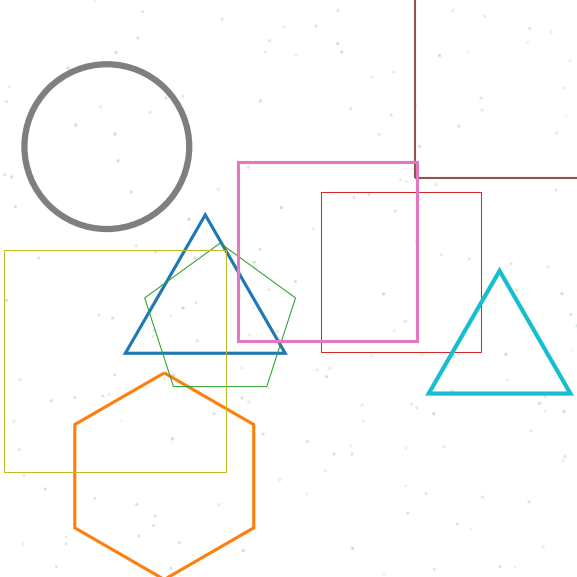[{"shape": "triangle", "thickness": 1.5, "radius": 0.8, "center": [0.355, 0.467]}, {"shape": "hexagon", "thickness": 1.5, "radius": 0.89, "center": [0.284, 0.175]}, {"shape": "pentagon", "thickness": 0.5, "radius": 0.69, "center": [0.381, 0.441]}, {"shape": "square", "thickness": 0.5, "radius": 0.69, "center": [0.694, 0.528]}, {"shape": "square", "thickness": 1, "radius": 0.83, "center": [0.883, 0.856]}, {"shape": "square", "thickness": 1.5, "radius": 0.78, "center": [0.567, 0.564]}, {"shape": "circle", "thickness": 3, "radius": 0.71, "center": [0.185, 0.745]}, {"shape": "square", "thickness": 0.5, "radius": 0.96, "center": [0.199, 0.374]}, {"shape": "triangle", "thickness": 2, "radius": 0.71, "center": [0.865, 0.389]}]